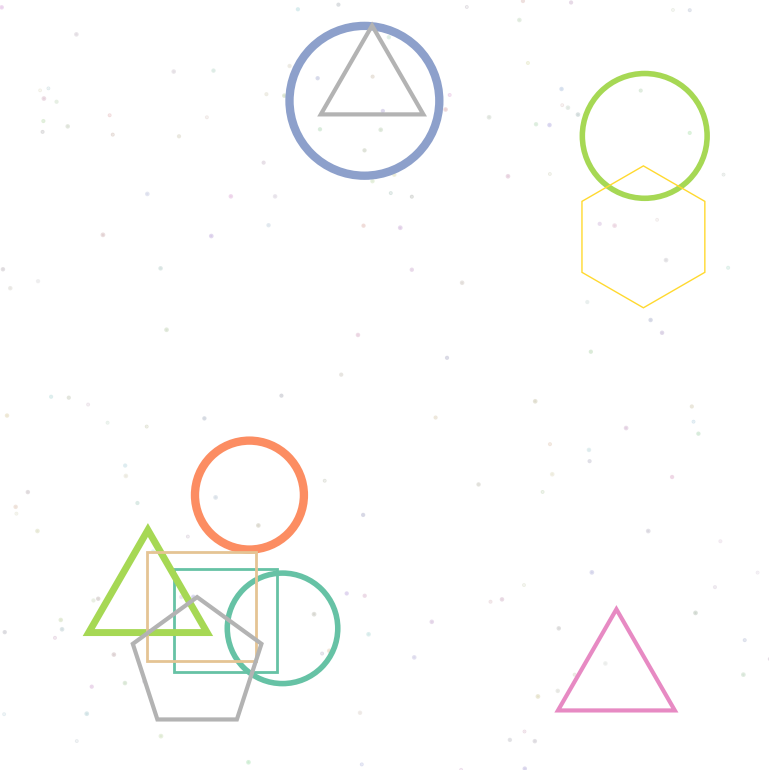[{"shape": "circle", "thickness": 2, "radius": 0.36, "center": [0.367, 0.184]}, {"shape": "square", "thickness": 1, "radius": 0.33, "center": [0.292, 0.194]}, {"shape": "circle", "thickness": 3, "radius": 0.35, "center": [0.324, 0.357]}, {"shape": "circle", "thickness": 3, "radius": 0.49, "center": [0.473, 0.869]}, {"shape": "triangle", "thickness": 1.5, "radius": 0.44, "center": [0.801, 0.121]}, {"shape": "circle", "thickness": 2, "radius": 0.41, "center": [0.837, 0.824]}, {"shape": "triangle", "thickness": 2.5, "radius": 0.44, "center": [0.192, 0.223]}, {"shape": "hexagon", "thickness": 0.5, "radius": 0.46, "center": [0.836, 0.692]}, {"shape": "square", "thickness": 1, "radius": 0.35, "center": [0.262, 0.213]}, {"shape": "pentagon", "thickness": 1.5, "radius": 0.44, "center": [0.256, 0.137]}, {"shape": "triangle", "thickness": 1.5, "radius": 0.38, "center": [0.483, 0.89]}]